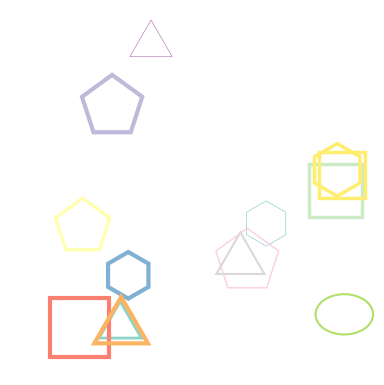[{"shape": "triangle", "thickness": 2, "radius": 0.32, "center": [0.312, 0.154]}, {"shape": "hexagon", "thickness": 0.5, "radius": 0.29, "center": [0.691, 0.419]}, {"shape": "pentagon", "thickness": 2.5, "radius": 0.37, "center": [0.215, 0.411]}, {"shape": "pentagon", "thickness": 3, "radius": 0.41, "center": [0.291, 0.723]}, {"shape": "square", "thickness": 3, "radius": 0.38, "center": [0.207, 0.149]}, {"shape": "hexagon", "thickness": 3, "radius": 0.3, "center": [0.333, 0.285]}, {"shape": "triangle", "thickness": 3, "radius": 0.4, "center": [0.315, 0.148]}, {"shape": "oval", "thickness": 1.5, "radius": 0.37, "center": [0.894, 0.184]}, {"shape": "pentagon", "thickness": 1, "radius": 0.43, "center": [0.642, 0.322]}, {"shape": "triangle", "thickness": 1.5, "radius": 0.36, "center": [0.624, 0.324]}, {"shape": "triangle", "thickness": 0.5, "radius": 0.32, "center": [0.392, 0.885]}, {"shape": "square", "thickness": 2.5, "radius": 0.34, "center": [0.872, 0.505]}, {"shape": "hexagon", "thickness": 2.5, "radius": 0.34, "center": [0.876, 0.559]}, {"shape": "square", "thickness": 2.5, "radius": 0.3, "center": [0.888, 0.546]}]